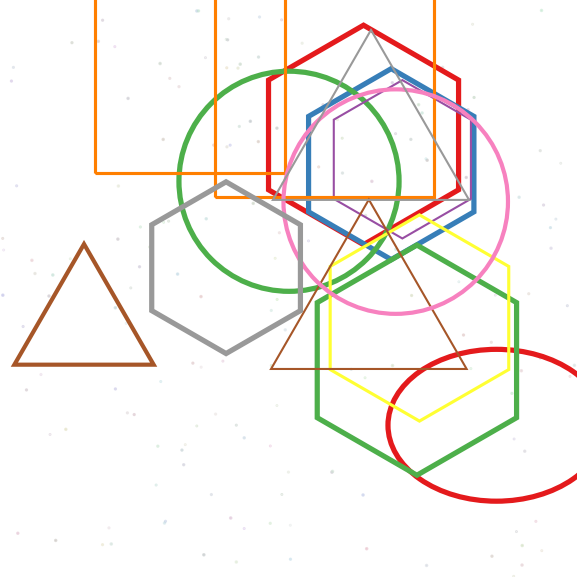[{"shape": "oval", "thickness": 2.5, "radius": 0.94, "center": [0.86, 0.263]}, {"shape": "hexagon", "thickness": 2.5, "radius": 0.95, "center": [0.63, 0.765]}, {"shape": "hexagon", "thickness": 2.5, "radius": 0.83, "center": [0.677, 0.715]}, {"shape": "circle", "thickness": 2.5, "radius": 0.95, "center": [0.5, 0.685]}, {"shape": "hexagon", "thickness": 2.5, "radius": 1.0, "center": [0.722, 0.375]}, {"shape": "hexagon", "thickness": 1, "radius": 0.69, "center": [0.697, 0.723]}, {"shape": "square", "thickness": 1.5, "radius": 0.82, "center": [0.329, 0.865]}, {"shape": "square", "thickness": 1.5, "radius": 0.95, "center": [0.561, 0.847]}, {"shape": "hexagon", "thickness": 1.5, "radius": 0.89, "center": [0.726, 0.448]}, {"shape": "triangle", "thickness": 1, "radius": 0.98, "center": [0.639, 0.458]}, {"shape": "triangle", "thickness": 2, "radius": 0.7, "center": [0.145, 0.437]}, {"shape": "circle", "thickness": 2, "radius": 0.97, "center": [0.685, 0.65]}, {"shape": "hexagon", "thickness": 2.5, "radius": 0.74, "center": [0.391, 0.536]}, {"shape": "triangle", "thickness": 1, "radius": 0.98, "center": [0.642, 0.751]}]